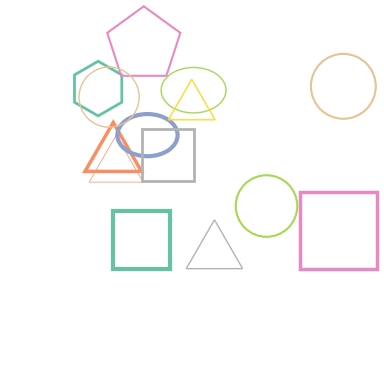[{"shape": "hexagon", "thickness": 2, "radius": 0.35, "center": [0.255, 0.77]}, {"shape": "square", "thickness": 3, "radius": 0.37, "center": [0.368, 0.376]}, {"shape": "triangle", "thickness": 0.5, "radius": 0.4, "center": [0.302, 0.567]}, {"shape": "triangle", "thickness": 2.5, "radius": 0.42, "center": [0.294, 0.597]}, {"shape": "oval", "thickness": 3, "radius": 0.39, "center": [0.383, 0.649]}, {"shape": "pentagon", "thickness": 1.5, "radius": 0.5, "center": [0.373, 0.884]}, {"shape": "square", "thickness": 2.5, "radius": 0.5, "center": [0.88, 0.401]}, {"shape": "circle", "thickness": 1.5, "radius": 0.4, "center": [0.692, 0.465]}, {"shape": "oval", "thickness": 1, "radius": 0.42, "center": [0.503, 0.766]}, {"shape": "triangle", "thickness": 1, "radius": 0.35, "center": [0.498, 0.724]}, {"shape": "circle", "thickness": 1.5, "radius": 0.42, "center": [0.892, 0.776]}, {"shape": "circle", "thickness": 1, "radius": 0.39, "center": [0.283, 0.748]}, {"shape": "triangle", "thickness": 1, "radius": 0.42, "center": [0.557, 0.344]}, {"shape": "square", "thickness": 2, "radius": 0.33, "center": [0.437, 0.597]}]